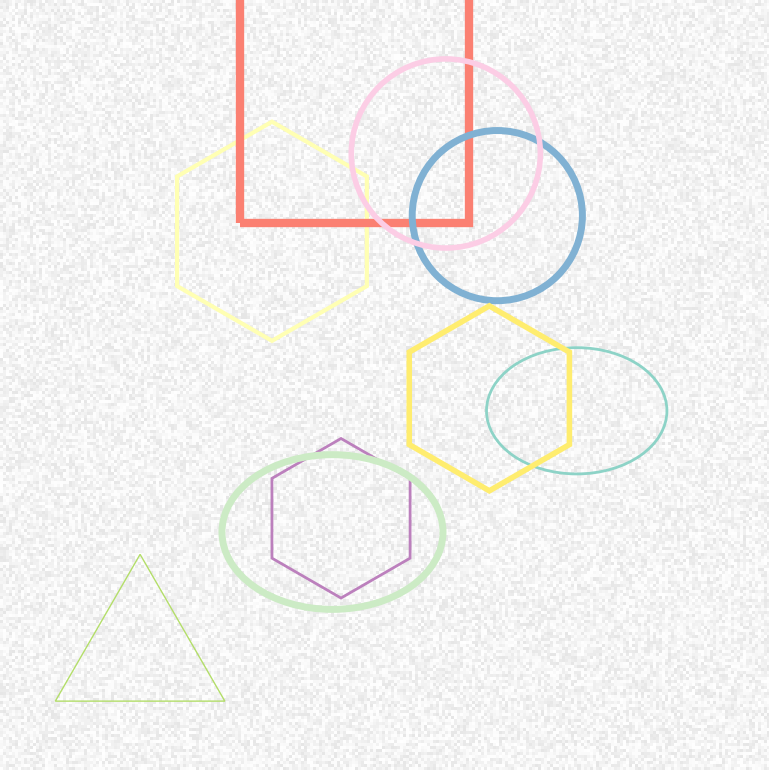[{"shape": "oval", "thickness": 1, "radius": 0.59, "center": [0.749, 0.466]}, {"shape": "hexagon", "thickness": 1.5, "radius": 0.71, "center": [0.353, 0.7]}, {"shape": "square", "thickness": 3, "radius": 0.74, "center": [0.46, 0.859]}, {"shape": "circle", "thickness": 2.5, "radius": 0.55, "center": [0.646, 0.72]}, {"shape": "triangle", "thickness": 0.5, "radius": 0.64, "center": [0.182, 0.153]}, {"shape": "circle", "thickness": 2, "radius": 0.61, "center": [0.579, 0.801]}, {"shape": "hexagon", "thickness": 1, "radius": 0.52, "center": [0.443, 0.327]}, {"shape": "oval", "thickness": 2.5, "radius": 0.72, "center": [0.432, 0.309]}, {"shape": "hexagon", "thickness": 2, "radius": 0.6, "center": [0.635, 0.483]}]